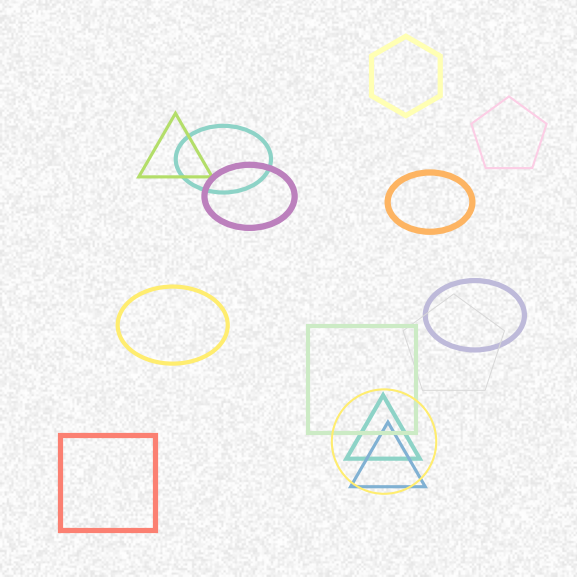[{"shape": "oval", "thickness": 2, "radius": 0.41, "center": [0.387, 0.724]}, {"shape": "triangle", "thickness": 2, "radius": 0.37, "center": [0.663, 0.242]}, {"shape": "hexagon", "thickness": 2.5, "radius": 0.34, "center": [0.703, 0.868]}, {"shape": "oval", "thickness": 2.5, "radius": 0.43, "center": [0.822, 0.453]}, {"shape": "square", "thickness": 2.5, "radius": 0.41, "center": [0.186, 0.164]}, {"shape": "triangle", "thickness": 1.5, "radius": 0.37, "center": [0.672, 0.194]}, {"shape": "oval", "thickness": 3, "radius": 0.37, "center": [0.745, 0.649]}, {"shape": "triangle", "thickness": 1.5, "radius": 0.37, "center": [0.304, 0.73]}, {"shape": "pentagon", "thickness": 1, "radius": 0.34, "center": [0.881, 0.764]}, {"shape": "pentagon", "thickness": 0.5, "radius": 0.46, "center": [0.786, 0.398]}, {"shape": "oval", "thickness": 3, "radius": 0.39, "center": [0.432, 0.659]}, {"shape": "square", "thickness": 2, "radius": 0.47, "center": [0.627, 0.342]}, {"shape": "circle", "thickness": 1, "radius": 0.45, "center": [0.665, 0.234]}, {"shape": "oval", "thickness": 2, "radius": 0.48, "center": [0.299, 0.436]}]